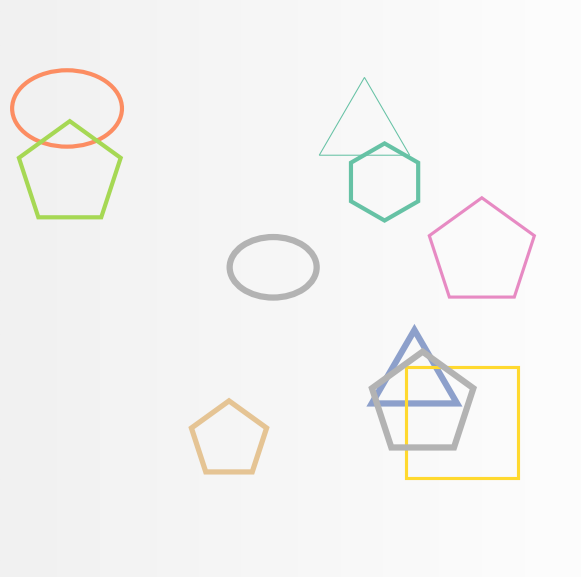[{"shape": "triangle", "thickness": 0.5, "radius": 0.45, "center": [0.627, 0.775]}, {"shape": "hexagon", "thickness": 2, "radius": 0.33, "center": [0.662, 0.684]}, {"shape": "oval", "thickness": 2, "radius": 0.47, "center": [0.115, 0.811]}, {"shape": "triangle", "thickness": 3, "radius": 0.42, "center": [0.713, 0.343]}, {"shape": "pentagon", "thickness": 1.5, "radius": 0.48, "center": [0.829, 0.562]}, {"shape": "pentagon", "thickness": 2, "radius": 0.46, "center": [0.12, 0.697]}, {"shape": "square", "thickness": 1.5, "radius": 0.48, "center": [0.795, 0.267]}, {"shape": "pentagon", "thickness": 2.5, "radius": 0.34, "center": [0.394, 0.237]}, {"shape": "oval", "thickness": 3, "radius": 0.37, "center": [0.47, 0.536]}, {"shape": "pentagon", "thickness": 3, "radius": 0.46, "center": [0.727, 0.298]}]